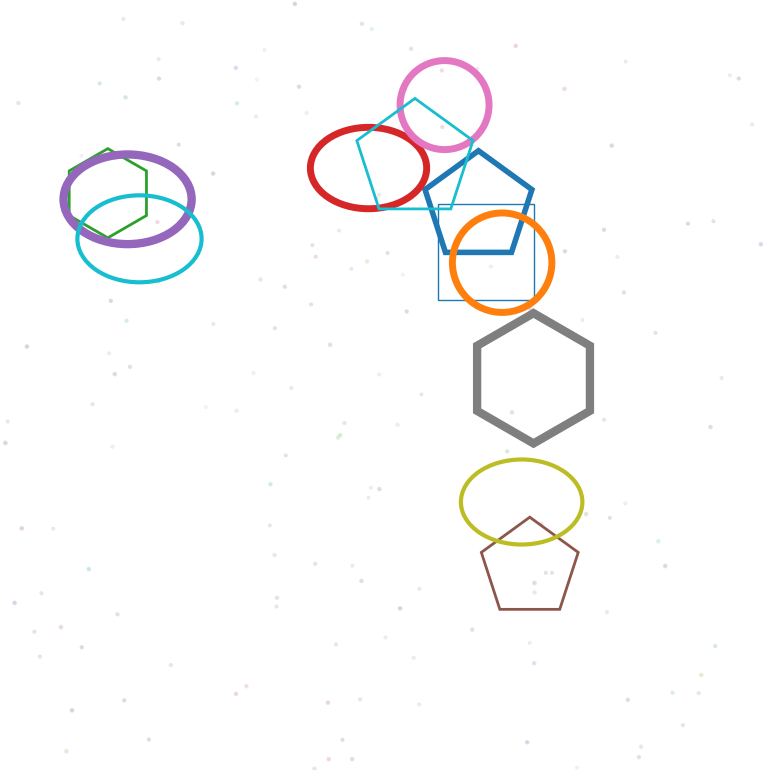[{"shape": "square", "thickness": 0.5, "radius": 0.31, "center": [0.631, 0.673]}, {"shape": "pentagon", "thickness": 2, "radius": 0.36, "center": [0.621, 0.731]}, {"shape": "circle", "thickness": 2.5, "radius": 0.32, "center": [0.652, 0.659]}, {"shape": "hexagon", "thickness": 1, "radius": 0.29, "center": [0.14, 0.749]}, {"shape": "oval", "thickness": 2.5, "radius": 0.38, "center": [0.479, 0.782]}, {"shape": "oval", "thickness": 3, "radius": 0.42, "center": [0.166, 0.741]}, {"shape": "pentagon", "thickness": 1, "radius": 0.33, "center": [0.688, 0.262]}, {"shape": "circle", "thickness": 2.5, "radius": 0.29, "center": [0.577, 0.864]}, {"shape": "hexagon", "thickness": 3, "radius": 0.42, "center": [0.693, 0.509]}, {"shape": "oval", "thickness": 1.5, "radius": 0.39, "center": [0.677, 0.348]}, {"shape": "oval", "thickness": 1.5, "radius": 0.4, "center": [0.181, 0.69]}, {"shape": "pentagon", "thickness": 1, "radius": 0.4, "center": [0.539, 0.793]}]